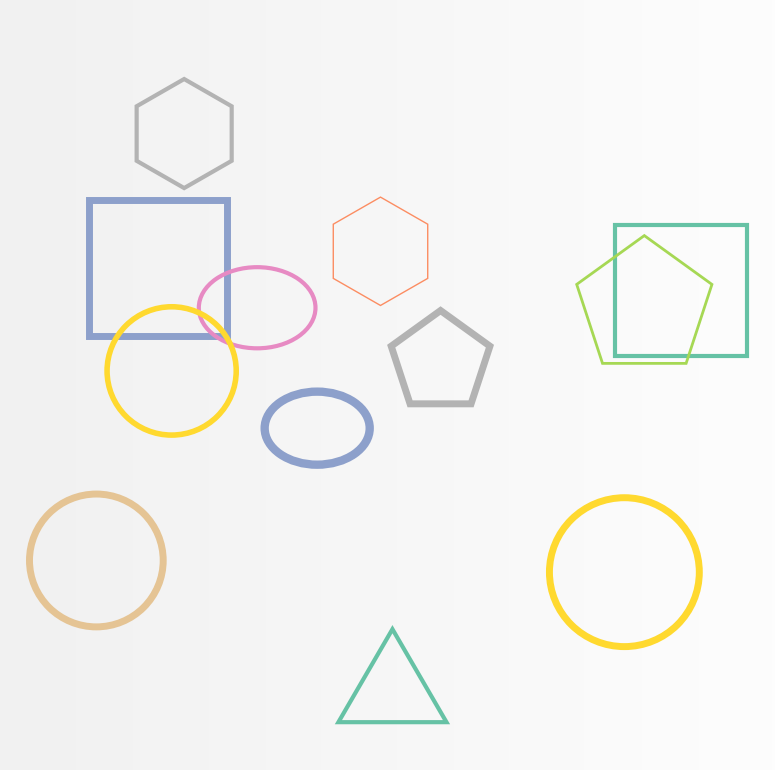[{"shape": "square", "thickness": 1.5, "radius": 0.42, "center": [0.879, 0.623]}, {"shape": "triangle", "thickness": 1.5, "radius": 0.4, "center": [0.506, 0.102]}, {"shape": "hexagon", "thickness": 0.5, "radius": 0.35, "center": [0.491, 0.674]}, {"shape": "square", "thickness": 2.5, "radius": 0.44, "center": [0.204, 0.652]}, {"shape": "oval", "thickness": 3, "radius": 0.34, "center": [0.409, 0.444]}, {"shape": "oval", "thickness": 1.5, "radius": 0.38, "center": [0.332, 0.6]}, {"shape": "pentagon", "thickness": 1, "radius": 0.46, "center": [0.831, 0.602]}, {"shape": "circle", "thickness": 2, "radius": 0.42, "center": [0.221, 0.518]}, {"shape": "circle", "thickness": 2.5, "radius": 0.48, "center": [0.806, 0.257]}, {"shape": "circle", "thickness": 2.5, "radius": 0.43, "center": [0.124, 0.272]}, {"shape": "hexagon", "thickness": 1.5, "radius": 0.35, "center": [0.238, 0.827]}, {"shape": "pentagon", "thickness": 2.5, "radius": 0.33, "center": [0.568, 0.53]}]